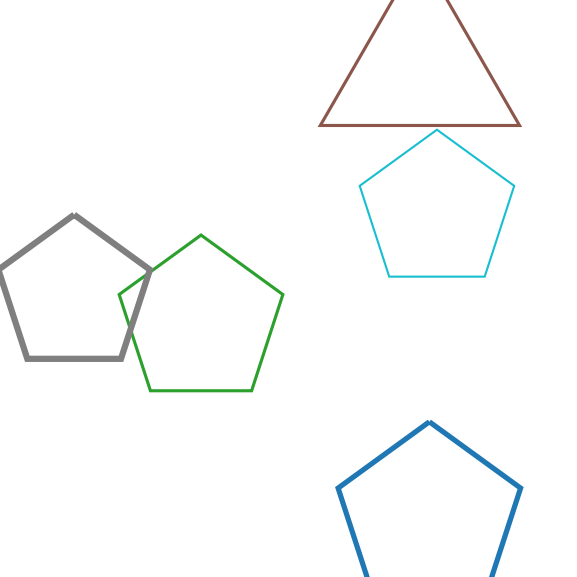[{"shape": "pentagon", "thickness": 2.5, "radius": 0.83, "center": [0.743, 0.103]}, {"shape": "pentagon", "thickness": 1.5, "radius": 0.75, "center": [0.348, 0.443]}, {"shape": "triangle", "thickness": 1.5, "radius": 1.0, "center": [0.727, 0.881]}, {"shape": "pentagon", "thickness": 3, "radius": 0.69, "center": [0.128, 0.489]}, {"shape": "pentagon", "thickness": 1, "radius": 0.7, "center": [0.757, 0.634]}]